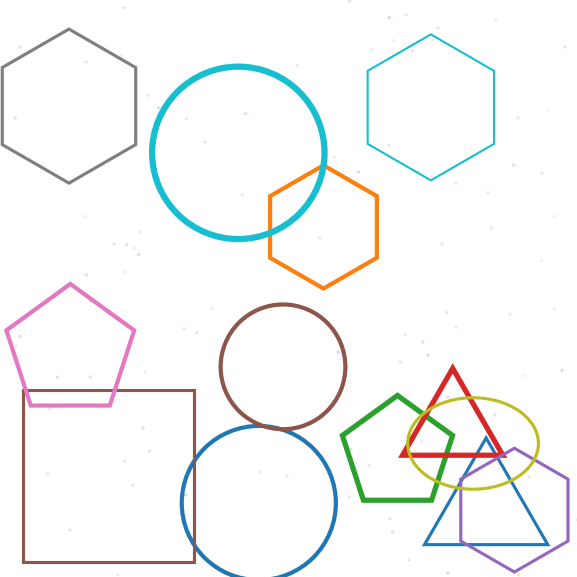[{"shape": "triangle", "thickness": 1.5, "radius": 0.62, "center": [0.842, 0.118]}, {"shape": "circle", "thickness": 2, "radius": 0.67, "center": [0.448, 0.128]}, {"shape": "hexagon", "thickness": 2, "radius": 0.53, "center": [0.56, 0.606]}, {"shape": "pentagon", "thickness": 2.5, "radius": 0.5, "center": [0.688, 0.214]}, {"shape": "triangle", "thickness": 2.5, "radius": 0.5, "center": [0.784, 0.261]}, {"shape": "hexagon", "thickness": 1.5, "radius": 0.54, "center": [0.891, 0.116]}, {"shape": "circle", "thickness": 2, "radius": 0.54, "center": [0.49, 0.364]}, {"shape": "square", "thickness": 1.5, "radius": 0.74, "center": [0.188, 0.175]}, {"shape": "pentagon", "thickness": 2, "radius": 0.58, "center": [0.122, 0.391]}, {"shape": "hexagon", "thickness": 1.5, "radius": 0.67, "center": [0.119, 0.815]}, {"shape": "oval", "thickness": 1.5, "radius": 0.57, "center": [0.819, 0.231]}, {"shape": "hexagon", "thickness": 1, "radius": 0.63, "center": [0.746, 0.813]}, {"shape": "circle", "thickness": 3, "radius": 0.75, "center": [0.413, 0.734]}]